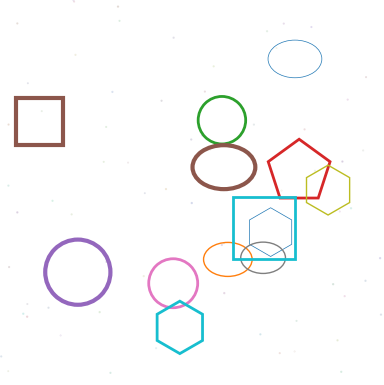[{"shape": "hexagon", "thickness": 0.5, "radius": 0.32, "center": [0.703, 0.397]}, {"shape": "oval", "thickness": 0.5, "radius": 0.35, "center": [0.766, 0.847]}, {"shape": "oval", "thickness": 1, "radius": 0.32, "center": [0.592, 0.326]}, {"shape": "circle", "thickness": 2, "radius": 0.31, "center": [0.576, 0.688]}, {"shape": "pentagon", "thickness": 2, "radius": 0.42, "center": [0.777, 0.554]}, {"shape": "circle", "thickness": 3, "radius": 0.42, "center": [0.202, 0.293]}, {"shape": "square", "thickness": 3, "radius": 0.31, "center": [0.103, 0.684]}, {"shape": "oval", "thickness": 3, "radius": 0.41, "center": [0.582, 0.566]}, {"shape": "circle", "thickness": 2, "radius": 0.32, "center": [0.45, 0.264]}, {"shape": "oval", "thickness": 1, "radius": 0.29, "center": [0.683, 0.33]}, {"shape": "hexagon", "thickness": 1, "radius": 0.32, "center": [0.852, 0.506]}, {"shape": "square", "thickness": 2, "radius": 0.4, "center": [0.686, 0.407]}, {"shape": "hexagon", "thickness": 2, "radius": 0.34, "center": [0.467, 0.15]}]